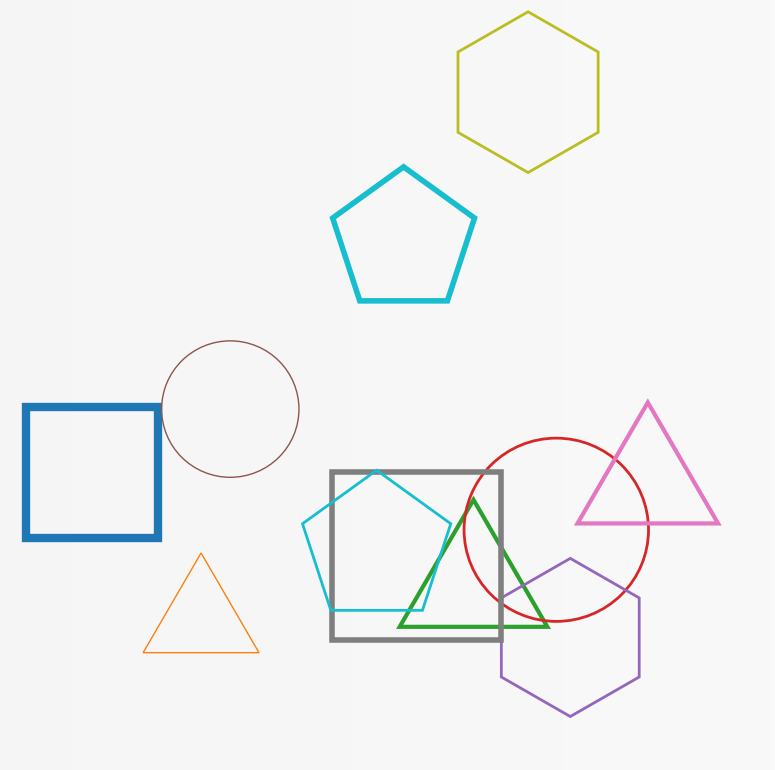[{"shape": "square", "thickness": 3, "radius": 0.43, "center": [0.119, 0.386]}, {"shape": "triangle", "thickness": 0.5, "radius": 0.43, "center": [0.259, 0.196]}, {"shape": "triangle", "thickness": 1.5, "radius": 0.55, "center": [0.611, 0.241]}, {"shape": "circle", "thickness": 1, "radius": 0.6, "center": [0.718, 0.312]}, {"shape": "hexagon", "thickness": 1, "radius": 0.51, "center": [0.736, 0.172]}, {"shape": "circle", "thickness": 0.5, "radius": 0.44, "center": [0.297, 0.469]}, {"shape": "triangle", "thickness": 1.5, "radius": 0.52, "center": [0.836, 0.373]}, {"shape": "square", "thickness": 2, "radius": 0.54, "center": [0.537, 0.278]}, {"shape": "hexagon", "thickness": 1, "radius": 0.52, "center": [0.681, 0.88]}, {"shape": "pentagon", "thickness": 2, "radius": 0.48, "center": [0.521, 0.687]}, {"shape": "pentagon", "thickness": 1, "radius": 0.5, "center": [0.486, 0.289]}]